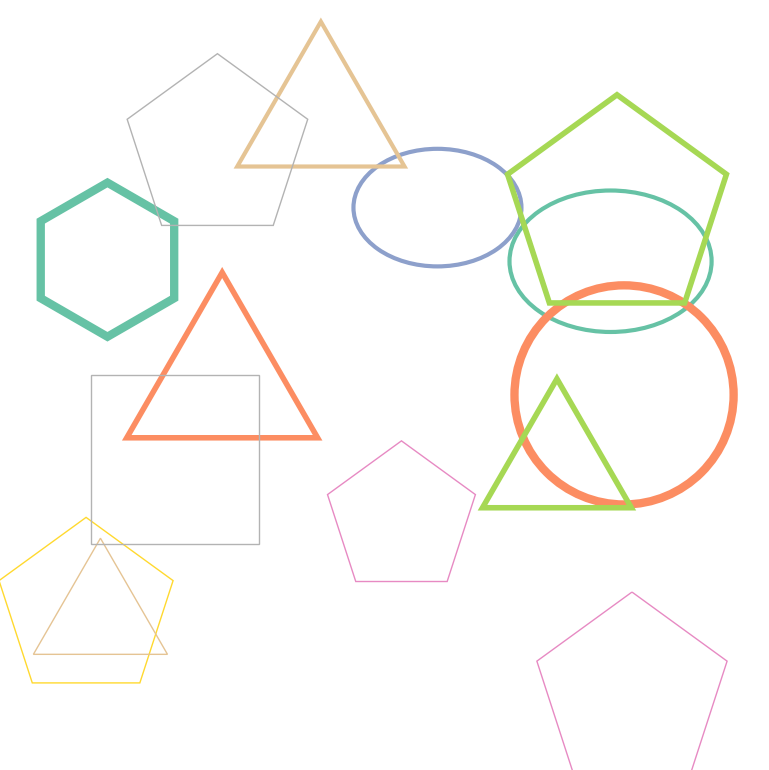[{"shape": "oval", "thickness": 1.5, "radius": 0.66, "center": [0.793, 0.661]}, {"shape": "hexagon", "thickness": 3, "radius": 0.5, "center": [0.14, 0.663]}, {"shape": "triangle", "thickness": 2, "radius": 0.72, "center": [0.289, 0.503]}, {"shape": "circle", "thickness": 3, "radius": 0.71, "center": [0.81, 0.487]}, {"shape": "oval", "thickness": 1.5, "radius": 0.55, "center": [0.568, 0.73]}, {"shape": "pentagon", "thickness": 0.5, "radius": 0.5, "center": [0.521, 0.326]}, {"shape": "pentagon", "thickness": 0.5, "radius": 0.65, "center": [0.821, 0.101]}, {"shape": "triangle", "thickness": 2, "radius": 0.56, "center": [0.723, 0.396]}, {"shape": "pentagon", "thickness": 2, "radius": 0.75, "center": [0.801, 0.727]}, {"shape": "pentagon", "thickness": 0.5, "radius": 0.59, "center": [0.112, 0.209]}, {"shape": "triangle", "thickness": 1.5, "radius": 0.63, "center": [0.417, 0.846]}, {"shape": "triangle", "thickness": 0.5, "radius": 0.5, "center": [0.13, 0.2]}, {"shape": "pentagon", "thickness": 0.5, "radius": 0.62, "center": [0.282, 0.807]}, {"shape": "square", "thickness": 0.5, "radius": 0.55, "center": [0.227, 0.403]}]